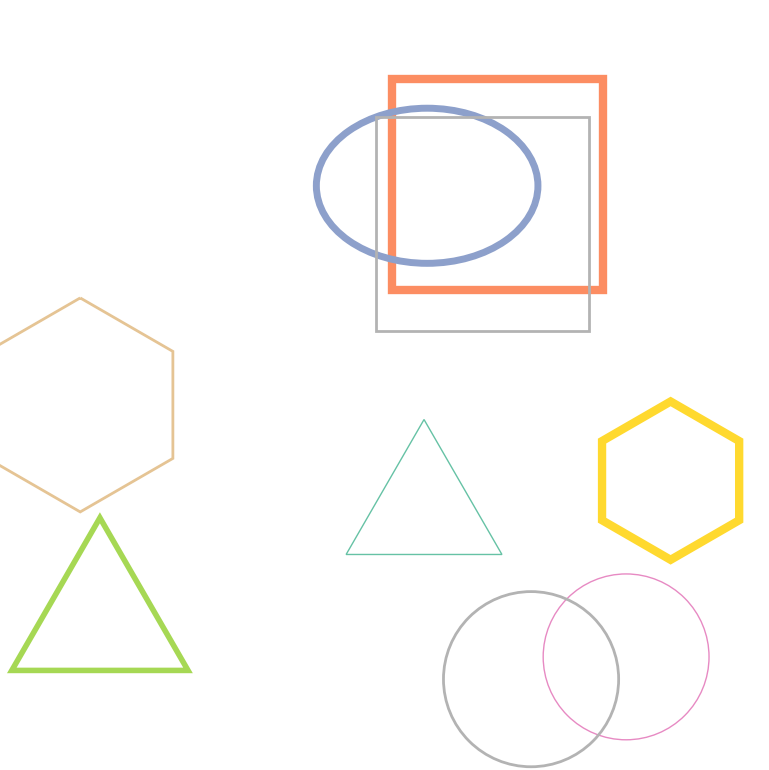[{"shape": "triangle", "thickness": 0.5, "radius": 0.58, "center": [0.551, 0.338]}, {"shape": "square", "thickness": 3, "radius": 0.69, "center": [0.646, 0.76]}, {"shape": "oval", "thickness": 2.5, "radius": 0.72, "center": [0.555, 0.759]}, {"shape": "circle", "thickness": 0.5, "radius": 0.54, "center": [0.813, 0.147]}, {"shape": "triangle", "thickness": 2, "radius": 0.66, "center": [0.13, 0.195]}, {"shape": "hexagon", "thickness": 3, "radius": 0.51, "center": [0.871, 0.376]}, {"shape": "hexagon", "thickness": 1, "radius": 0.69, "center": [0.104, 0.474]}, {"shape": "circle", "thickness": 1, "radius": 0.57, "center": [0.69, 0.118]}, {"shape": "square", "thickness": 1, "radius": 0.69, "center": [0.627, 0.709]}]